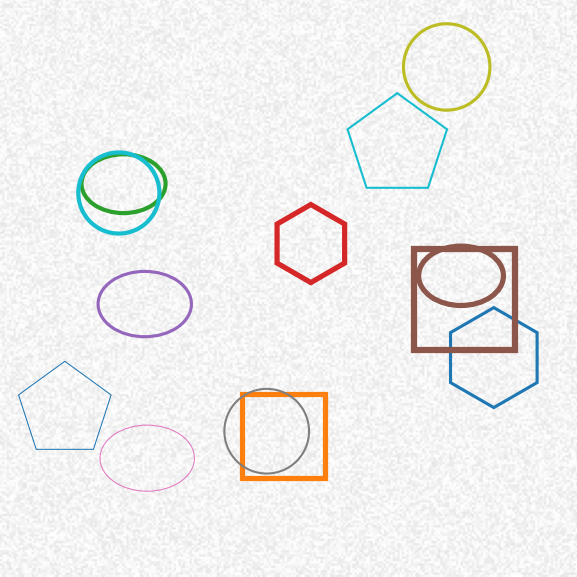[{"shape": "hexagon", "thickness": 1.5, "radius": 0.43, "center": [0.855, 0.38]}, {"shape": "pentagon", "thickness": 0.5, "radius": 0.42, "center": [0.112, 0.289]}, {"shape": "square", "thickness": 2.5, "radius": 0.36, "center": [0.491, 0.245]}, {"shape": "oval", "thickness": 2, "radius": 0.36, "center": [0.214, 0.681]}, {"shape": "hexagon", "thickness": 2.5, "radius": 0.34, "center": [0.538, 0.577]}, {"shape": "oval", "thickness": 1.5, "radius": 0.4, "center": [0.251, 0.473]}, {"shape": "square", "thickness": 3, "radius": 0.44, "center": [0.805, 0.48]}, {"shape": "oval", "thickness": 2.5, "radius": 0.37, "center": [0.798, 0.522]}, {"shape": "oval", "thickness": 0.5, "radius": 0.41, "center": [0.255, 0.206]}, {"shape": "circle", "thickness": 1, "radius": 0.37, "center": [0.462, 0.252]}, {"shape": "circle", "thickness": 1.5, "radius": 0.37, "center": [0.774, 0.883]}, {"shape": "circle", "thickness": 2, "radius": 0.35, "center": [0.206, 0.665]}, {"shape": "pentagon", "thickness": 1, "radius": 0.45, "center": [0.688, 0.747]}]